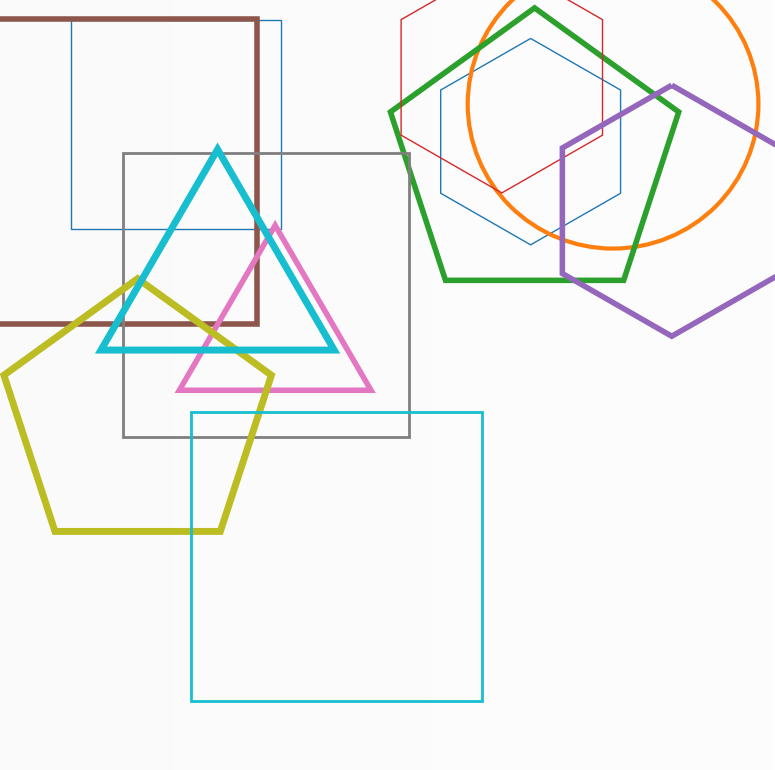[{"shape": "square", "thickness": 0.5, "radius": 0.68, "center": [0.227, 0.838]}, {"shape": "hexagon", "thickness": 0.5, "radius": 0.67, "center": [0.685, 0.816]}, {"shape": "circle", "thickness": 1.5, "radius": 0.94, "center": [0.791, 0.865]}, {"shape": "pentagon", "thickness": 2, "radius": 0.98, "center": [0.69, 0.794]}, {"shape": "hexagon", "thickness": 0.5, "radius": 0.75, "center": [0.647, 0.899]}, {"shape": "hexagon", "thickness": 2, "radius": 0.82, "center": [0.867, 0.726]}, {"shape": "square", "thickness": 2, "radius": 0.99, "center": [0.134, 0.777]}, {"shape": "triangle", "thickness": 2, "radius": 0.71, "center": [0.355, 0.565]}, {"shape": "square", "thickness": 1, "radius": 0.92, "center": [0.343, 0.617]}, {"shape": "pentagon", "thickness": 2.5, "radius": 0.91, "center": [0.178, 0.457]}, {"shape": "square", "thickness": 1, "radius": 0.94, "center": [0.435, 0.277]}, {"shape": "triangle", "thickness": 2.5, "radius": 0.87, "center": [0.281, 0.632]}]